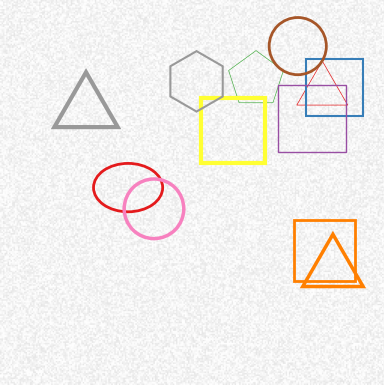[{"shape": "triangle", "thickness": 0.5, "radius": 0.38, "center": [0.837, 0.765]}, {"shape": "oval", "thickness": 2, "radius": 0.45, "center": [0.333, 0.513]}, {"shape": "square", "thickness": 1.5, "radius": 0.37, "center": [0.869, 0.773]}, {"shape": "pentagon", "thickness": 0.5, "radius": 0.37, "center": [0.665, 0.794]}, {"shape": "square", "thickness": 1, "radius": 0.44, "center": [0.811, 0.692]}, {"shape": "square", "thickness": 2, "radius": 0.4, "center": [0.842, 0.35]}, {"shape": "triangle", "thickness": 2.5, "radius": 0.45, "center": [0.865, 0.301]}, {"shape": "square", "thickness": 3, "radius": 0.42, "center": [0.606, 0.661]}, {"shape": "circle", "thickness": 2, "radius": 0.37, "center": [0.773, 0.88]}, {"shape": "circle", "thickness": 2.5, "radius": 0.39, "center": [0.4, 0.458]}, {"shape": "hexagon", "thickness": 1.5, "radius": 0.39, "center": [0.511, 0.789]}, {"shape": "triangle", "thickness": 3, "radius": 0.47, "center": [0.223, 0.717]}]